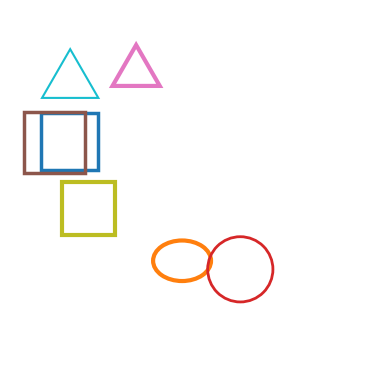[{"shape": "square", "thickness": 2.5, "radius": 0.37, "center": [0.181, 0.633]}, {"shape": "oval", "thickness": 3, "radius": 0.38, "center": [0.473, 0.323]}, {"shape": "circle", "thickness": 2, "radius": 0.42, "center": [0.624, 0.3]}, {"shape": "square", "thickness": 2.5, "radius": 0.4, "center": [0.141, 0.63]}, {"shape": "triangle", "thickness": 3, "radius": 0.35, "center": [0.354, 0.812]}, {"shape": "square", "thickness": 3, "radius": 0.35, "center": [0.23, 0.458]}, {"shape": "triangle", "thickness": 1.5, "radius": 0.42, "center": [0.182, 0.788]}]